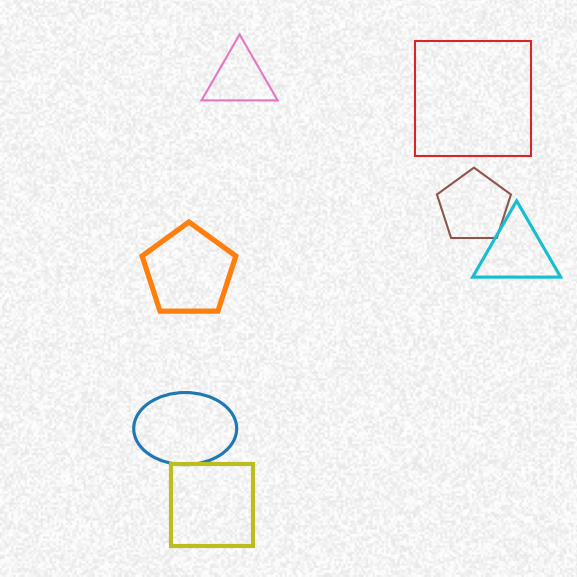[{"shape": "oval", "thickness": 1.5, "radius": 0.45, "center": [0.321, 0.257]}, {"shape": "pentagon", "thickness": 2.5, "radius": 0.43, "center": [0.327, 0.529]}, {"shape": "square", "thickness": 1, "radius": 0.5, "center": [0.819, 0.829]}, {"shape": "pentagon", "thickness": 1, "radius": 0.34, "center": [0.821, 0.642]}, {"shape": "triangle", "thickness": 1, "radius": 0.38, "center": [0.415, 0.863]}, {"shape": "square", "thickness": 2, "radius": 0.36, "center": [0.367, 0.124]}, {"shape": "triangle", "thickness": 1.5, "radius": 0.44, "center": [0.895, 0.563]}]